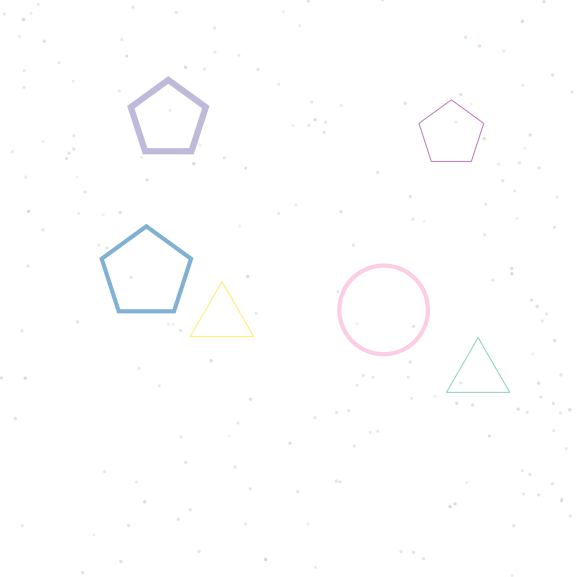[{"shape": "triangle", "thickness": 0.5, "radius": 0.32, "center": [0.828, 0.351]}, {"shape": "pentagon", "thickness": 3, "radius": 0.34, "center": [0.291, 0.792]}, {"shape": "pentagon", "thickness": 2, "radius": 0.41, "center": [0.253, 0.526]}, {"shape": "circle", "thickness": 2, "radius": 0.38, "center": [0.664, 0.462]}, {"shape": "pentagon", "thickness": 0.5, "radius": 0.29, "center": [0.782, 0.767]}, {"shape": "triangle", "thickness": 0.5, "radius": 0.32, "center": [0.384, 0.448]}]